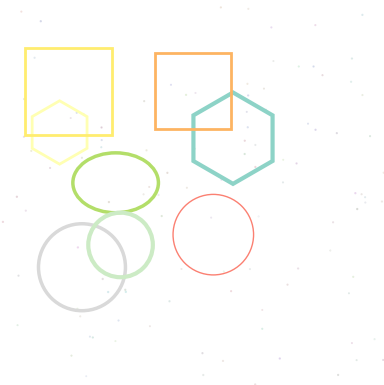[{"shape": "hexagon", "thickness": 3, "radius": 0.59, "center": [0.605, 0.641]}, {"shape": "hexagon", "thickness": 2, "radius": 0.41, "center": [0.155, 0.656]}, {"shape": "circle", "thickness": 1, "radius": 0.52, "center": [0.554, 0.391]}, {"shape": "square", "thickness": 2, "radius": 0.49, "center": [0.502, 0.764]}, {"shape": "oval", "thickness": 2.5, "radius": 0.56, "center": [0.3, 0.525]}, {"shape": "circle", "thickness": 2.5, "radius": 0.56, "center": [0.213, 0.306]}, {"shape": "circle", "thickness": 3, "radius": 0.42, "center": [0.313, 0.364]}, {"shape": "square", "thickness": 2, "radius": 0.56, "center": [0.178, 0.761]}]